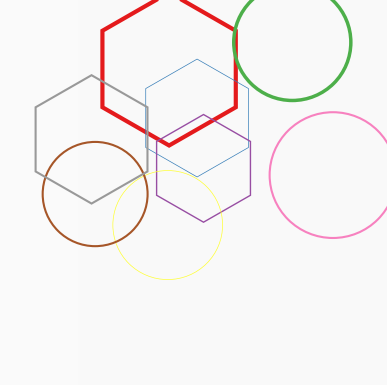[{"shape": "hexagon", "thickness": 3, "radius": 0.99, "center": [0.436, 0.821]}, {"shape": "hexagon", "thickness": 0.5, "radius": 0.77, "center": [0.509, 0.693]}, {"shape": "circle", "thickness": 2.5, "radius": 0.76, "center": [0.754, 0.89]}, {"shape": "hexagon", "thickness": 1, "radius": 0.7, "center": [0.525, 0.563]}, {"shape": "circle", "thickness": 0.5, "radius": 0.71, "center": [0.433, 0.415]}, {"shape": "circle", "thickness": 1.5, "radius": 0.68, "center": [0.246, 0.496]}, {"shape": "circle", "thickness": 1.5, "radius": 0.82, "center": [0.859, 0.545]}, {"shape": "hexagon", "thickness": 1.5, "radius": 0.83, "center": [0.236, 0.638]}]